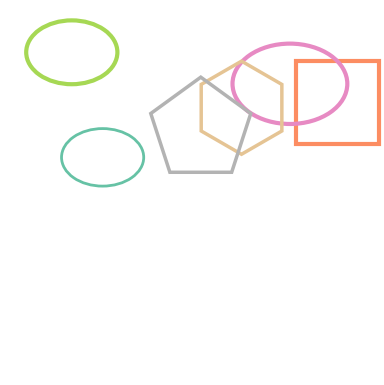[{"shape": "oval", "thickness": 2, "radius": 0.53, "center": [0.267, 0.591]}, {"shape": "square", "thickness": 3, "radius": 0.54, "center": [0.876, 0.734]}, {"shape": "oval", "thickness": 3, "radius": 0.75, "center": [0.753, 0.782]}, {"shape": "oval", "thickness": 3, "radius": 0.59, "center": [0.186, 0.864]}, {"shape": "hexagon", "thickness": 2.5, "radius": 0.6, "center": [0.627, 0.72]}, {"shape": "pentagon", "thickness": 2.5, "radius": 0.68, "center": [0.522, 0.663]}]